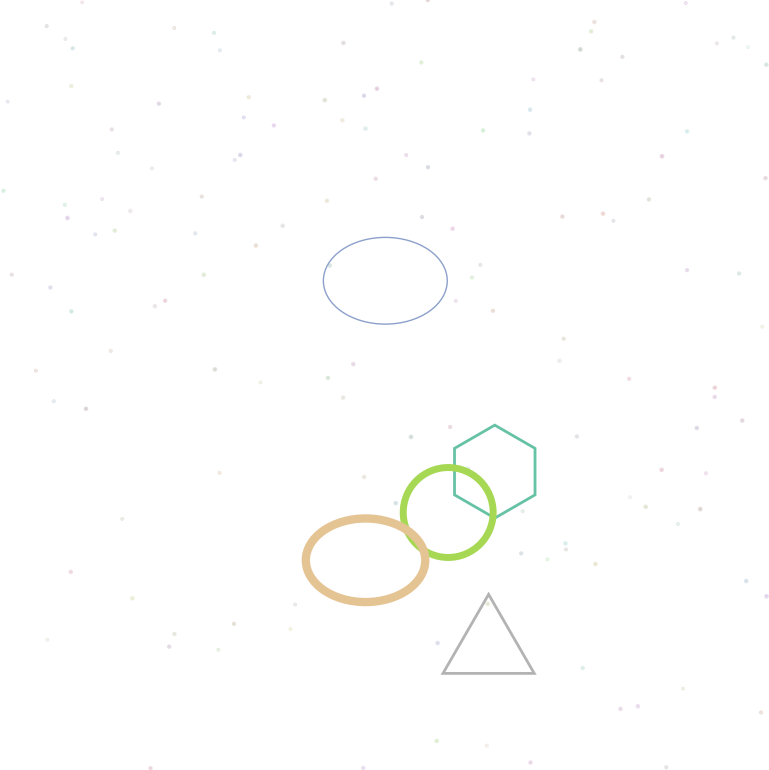[{"shape": "hexagon", "thickness": 1, "radius": 0.3, "center": [0.643, 0.388]}, {"shape": "oval", "thickness": 0.5, "radius": 0.4, "center": [0.5, 0.635]}, {"shape": "circle", "thickness": 2.5, "radius": 0.29, "center": [0.582, 0.334]}, {"shape": "oval", "thickness": 3, "radius": 0.39, "center": [0.475, 0.272]}, {"shape": "triangle", "thickness": 1, "radius": 0.34, "center": [0.635, 0.16]}]